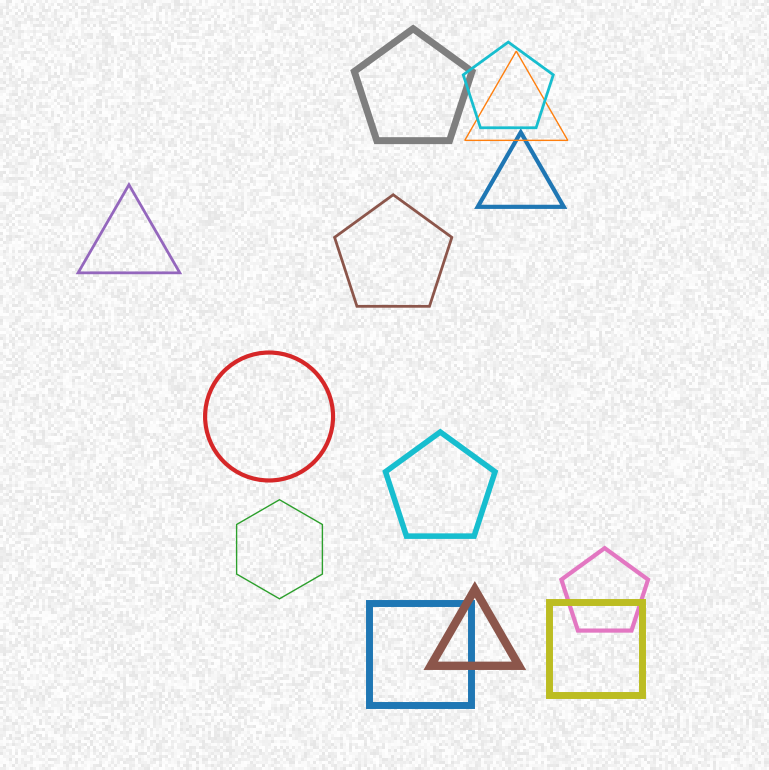[{"shape": "square", "thickness": 2.5, "radius": 0.33, "center": [0.545, 0.151]}, {"shape": "triangle", "thickness": 1.5, "radius": 0.32, "center": [0.676, 0.764]}, {"shape": "triangle", "thickness": 0.5, "radius": 0.39, "center": [0.671, 0.856]}, {"shape": "hexagon", "thickness": 0.5, "radius": 0.32, "center": [0.363, 0.287]}, {"shape": "circle", "thickness": 1.5, "radius": 0.42, "center": [0.349, 0.459]}, {"shape": "triangle", "thickness": 1, "radius": 0.38, "center": [0.167, 0.684]}, {"shape": "pentagon", "thickness": 1, "radius": 0.4, "center": [0.511, 0.667]}, {"shape": "triangle", "thickness": 3, "radius": 0.33, "center": [0.617, 0.168]}, {"shape": "pentagon", "thickness": 1.5, "radius": 0.3, "center": [0.785, 0.229]}, {"shape": "pentagon", "thickness": 2.5, "radius": 0.4, "center": [0.537, 0.882]}, {"shape": "square", "thickness": 2.5, "radius": 0.3, "center": [0.774, 0.158]}, {"shape": "pentagon", "thickness": 2, "radius": 0.37, "center": [0.572, 0.364]}, {"shape": "pentagon", "thickness": 1, "radius": 0.31, "center": [0.66, 0.884]}]